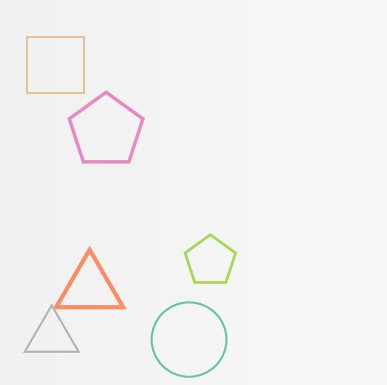[{"shape": "circle", "thickness": 1.5, "radius": 0.48, "center": [0.488, 0.118]}, {"shape": "triangle", "thickness": 3, "radius": 0.5, "center": [0.231, 0.252]}, {"shape": "pentagon", "thickness": 2.5, "radius": 0.5, "center": [0.274, 0.66]}, {"shape": "pentagon", "thickness": 2, "radius": 0.34, "center": [0.543, 0.322]}, {"shape": "square", "thickness": 1.5, "radius": 0.37, "center": [0.144, 0.831]}, {"shape": "triangle", "thickness": 1.5, "radius": 0.4, "center": [0.133, 0.126]}]